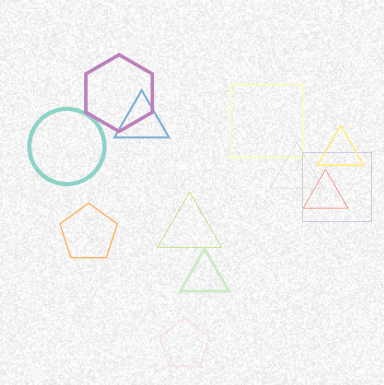[{"shape": "circle", "thickness": 3, "radius": 0.49, "center": [0.174, 0.619]}, {"shape": "square", "thickness": 1, "radius": 0.48, "center": [0.692, 0.688]}, {"shape": "square", "thickness": 0.5, "radius": 0.45, "center": [0.875, 0.516]}, {"shape": "triangle", "thickness": 0.5, "radius": 0.34, "center": [0.846, 0.493]}, {"shape": "triangle", "thickness": 1.5, "radius": 0.41, "center": [0.368, 0.684]}, {"shape": "pentagon", "thickness": 1, "radius": 0.39, "center": [0.23, 0.394]}, {"shape": "triangle", "thickness": 0.5, "radius": 0.48, "center": [0.493, 0.405]}, {"shape": "pentagon", "thickness": 0.5, "radius": 0.34, "center": [0.48, 0.105]}, {"shape": "triangle", "thickness": 0.5, "radius": 0.4, "center": [0.771, 0.551]}, {"shape": "hexagon", "thickness": 2.5, "radius": 0.5, "center": [0.309, 0.758]}, {"shape": "triangle", "thickness": 2, "radius": 0.37, "center": [0.531, 0.28]}, {"shape": "triangle", "thickness": 1, "radius": 0.35, "center": [0.885, 0.605]}]